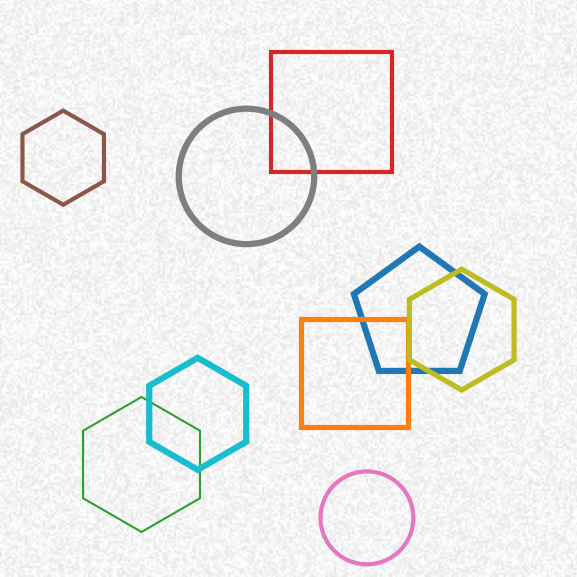[{"shape": "pentagon", "thickness": 3, "radius": 0.6, "center": [0.726, 0.453]}, {"shape": "square", "thickness": 2.5, "radius": 0.46, "center": [0.614, 0.353]}, {"shape": "hexagon", "thickness": 1, "radius": 0.58, "center": [0.245, 0.195]}, {"shape": "square", "thickness": 2, "radius": 0.52, "center": [0.574, 0.805]}, {"shape": "hexagon", "thickness": 2, "radius": 0.41, "center": [0.109, 0.726]}, {"shape": "circle", "thickness": 2, "radius": 0.4, "center": [0.635, 0.102]}, {"shape": "circle", "thickness": 3, "radius": 0.59, "center": [0.427, 0.694]}, {"shape": "hexagon", "thickness": 2.5, "radius": 0.52, "center": [0.8, 0.428]}, {"shape": "hexagon", "thickness": 3, "radius": 0.48, "center": [0.342, 0.283]}]